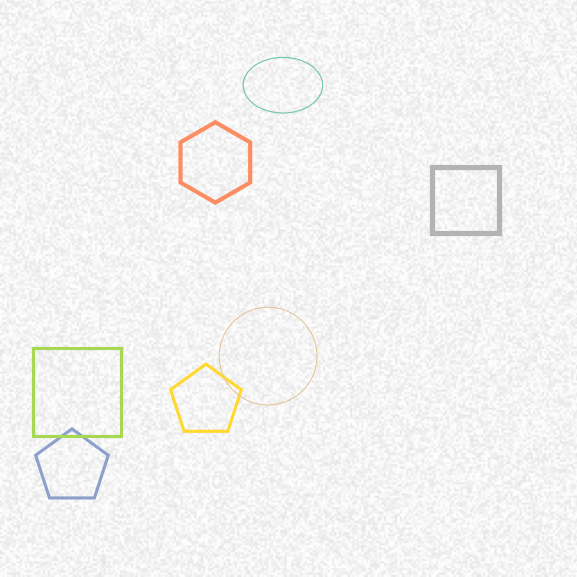[{"shape": "oval", "thickness": 0.5, "radius": 0.34, "center": [0.49, 0.852]}, {"shape": "hexagon", "thickness": 2, "radius": 0.35, "center": [0.373, 0.718]}, {"shape": "pentagon", "thickness": 1.5, "radius": 0.33, "center": [0.125, 0.19]}, {"shape": "square", "thickness": 1.5, "radius": 0.38, "center": [0.134, 0.321]}, {"shape": "pentagon", "thickness": 1.5, "radius": 0.32, "center": [0.357, 0.304]}, {"shape": "circle", "thickness": 0.5, "radius": 0.42, "center": [0.464, 0.382]}, {"shape": "square", "thickness": 2.5, "radius": 0.29, "center": [0.806, 0.652]}]